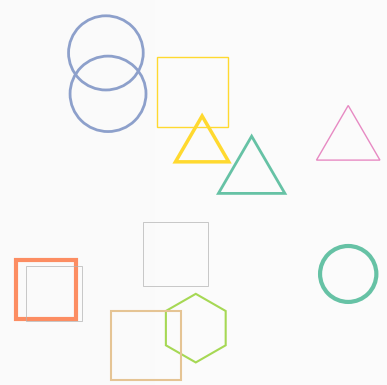[{"shape": "circle", "thickness": 3, "radius": 0.36, "center": [0.899, 0.288]}, {"shape": "triangle", "thickness": 2, "radius": 0.5, "center": [0.649, 0.547]}, {"shape": "square", "thickness": 3, "radius": 0.39, "center": [0.119, 0.248]}, {"shape": "circle", "thickness": 2, "radius": 0.49, "center": [0.279, 0.756]}, {"shape": "circle", "thickness": 2, "radius": 0.48, "center": [0.273, 0.863]}, {"shape": "triangle", "thickness": 1, "radius": 0.47, "center": [0.899, 0.631]}, {"shape": "hexagon", "thickness": 1.5, "radius": 0.45, "center": [0.505, 0.148]}, {"shape": "square", "thickness": 1, "radius": 0.46, "center": [0.496, 0.761]}, {"shape": "triangle", "thickness": 2.5, "radius": 0.4, "center": [0.522, 0.619]}, {"shape": "square", "thickness": 1.5, "radius": 0.45, "center": [0.377, 0.103]}, {"shape": "square", "thickness": 0.5, "radius": 0.36, "center": [0.14, 0.238]}, {"shape": "square", "thickness": 0.5, "radius": 0.42, "center": [0.452, 0.341]}]